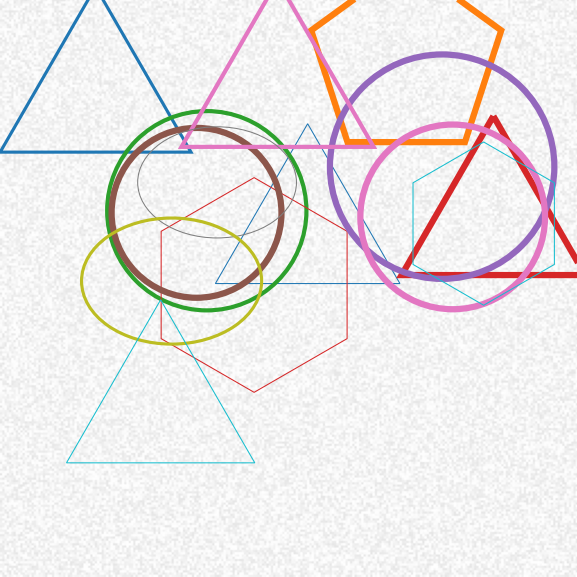[{"shape": "triangle", "thickness": 1.5, "radius": 0.95, "center": [0.166, 0.831]}, {"shape": "triangle", "thickness": 0.5, "radius": 0.92, "center": [0.533, 0.6]}, {"shape": "pentagon", "thickness": 3, "radius": 0.86, "center": [0.703, 0.893]}, {"shape": "circle", "thickness": 2, "radius": 0.86, "center": [0.358, 0.634]}, {"shape": "triangle", "thickness": 3, "radius": 0.92, "center": [0.854, 0.615]}, {"shape": "hexagon", "thickness": 0.5, "radius": 0.93, "center": [0.44, 0.506]}, {"shape": "circle", "thickness": 3, "radius": 0.97, "center": [0.766, 0.711]}, {"shape": "circle", "thickness": 3, "radius": 0.74, "center": [0.34, 0.631]}, {"shape": "circle", "thickness": 3, "radius": 0.8, "center": [0.784, 0.624]}, {"shape": "triangle", "thickness": 2, "radius": 0.96, "center": [0.481, 0.841]}, {"shape": "oval", "thickness": 0.5, "radius": 0.69, "center": [0.376, 0.683]}, {"shape": "oval", "thickness": 1.5, "radius": 0.78, "center": [0.297, 0.512]}, {"shape": "triangle", "thickness": 0.5, "radius": 0.94, "center": [0.278, 0.292]}, {"shape": "hexagon", "thickness": 0.5, "radius": 0.71, "center": [0.838, 0.612]}]